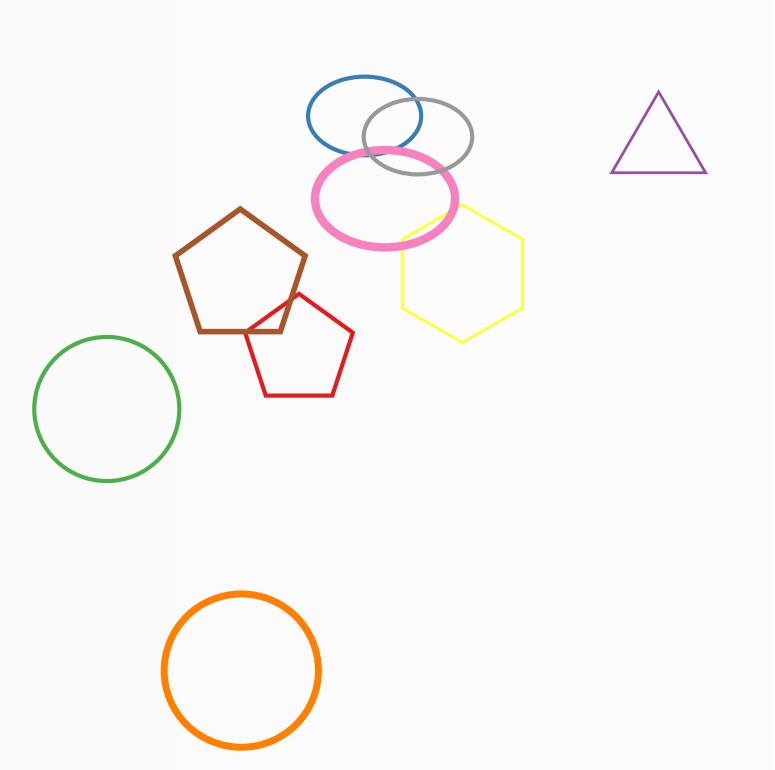[{"shape": "pentagon", "thickness": 1.5, "radius": 0.37, "center": [0.386, 0.545]}, {"shape": "oval", "thickness": 1.5, "radius": 0.36, "center": [0.47, 0.849]}, {"shape": "circle", "thickness": 1.5, "radius": 0.47, "center": [0.138, 0.469]}, {"shape": "triangle", "thickness": 1, "radius": 0.35, "center": [0.85, 0.811]}, {"shape": "circle", "thickness": 2.5, "radius": 0.5, "center": [0.311, 0.129]}, {"shape": "hexagon", "thickness": 1, "radius": 0.45, "center": [0.597, 0.644]}, {"shape": "pentagon", "thickness": 2, "radius": 0.44, "center": [0.31, 0.641]}, {"shape": "oval", "thickness": 3, "radius": 0.45, "center": [0.497, 0.742]}, {"shape": "oval", "thickness": 1.5, "radius": 0.35, "center": [0.539, 0.822]}]